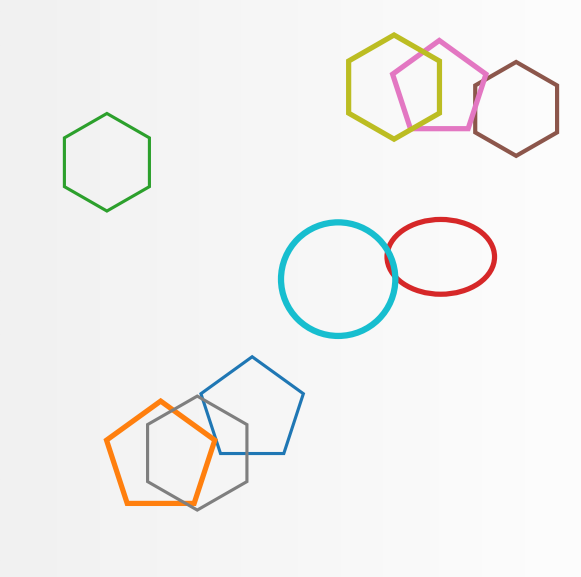[{"shape": "pentagon", "thickness": 1.5, "radius": 0.46, "center": [0.434, 0.289]}, {"shape": "pentagon", "thickness": 2.5, "radius": 0.49, "center": [0.276, 0.207]}, {"shape": "hexagon", "thickness": 1.5, "radius": 0.42, "center": [0.184, 0.718]}, {"shape": "oval", "thickness": 2.5, "radius": 0.46, "center": [0.758, 0.554]}, {"shape": "hexagon", "thickness": 2, "radius": 0.41, "center": [0.888, 0.811]}, {"shape": "pentagon", "thickness": 2.5, "radius": 0.42, "center": [0.756, 0.845]}, {"shape": "hexagon", "thickness": 1.5, "radius": 0.49, "center": [0.339, 0.215]}, {"shape": "hexagon", "thickness": 2.5, "radius": 0.45, "center": [0.678, 0.848]}, {"shape": "circle", "thickness": 3, "radius": 0.49, "center": [0.582, 0.516]}]